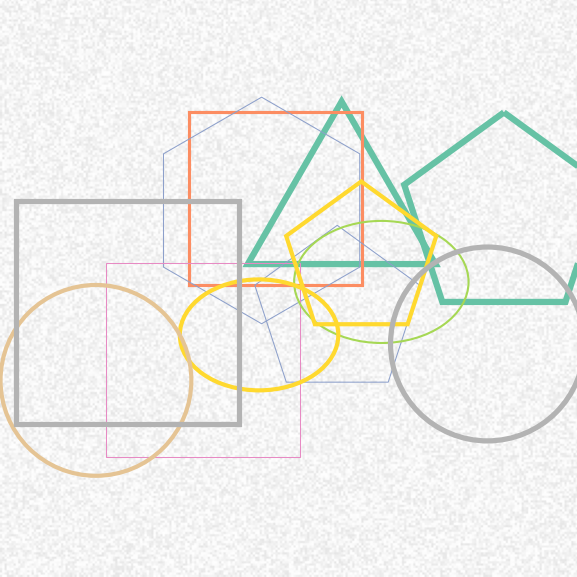[{"shape": "pentagon", "thickness": 3, "radius": 0.91, "center": [0.873, 0.623]}, {"shape": "triangle", "thickness": 3, "radius": 0.94, "center": [0.592, 0.636]}, {"shape": "square", "thickness": 1.5, "radius": 0.75, "center": [0.478, 0.656]}, {"shape": "hexagon", "thickness": 0.5, "radius": 0.98, "center": [0.453, 0.635]}, {"shape": "pentagon", "thickness": 0.5, "radius": 0.75, "center": [0.584, 0.459]}, {"shape": "square", "thickness": 0.5, "radius": 0.84, "center": [0.351, 0.376]}, {"shape": "oval", "thickness": 1, "radius": 0.75, "center": [0.66, 0.511]}, {"shape": "oval", "thickness": 2, "radius": 0.69, "center": [0.449, 0.419]}, {"shape": "pentagon", "thickness": 2, "radius": 0.68, "center": [0.626, 0.548]}, {"shape": "circle", "thickness": 2, "radius": 0.83, "center": [0.166, 0.34]}, {"shape": "circle", "thickness": 2.5, "radius": 0.84, "center": [0.844, 0.404]}, {"shape": "square", "thickness": 2.5, "radius": 0.96, "center": [0.221, 0.458]}]